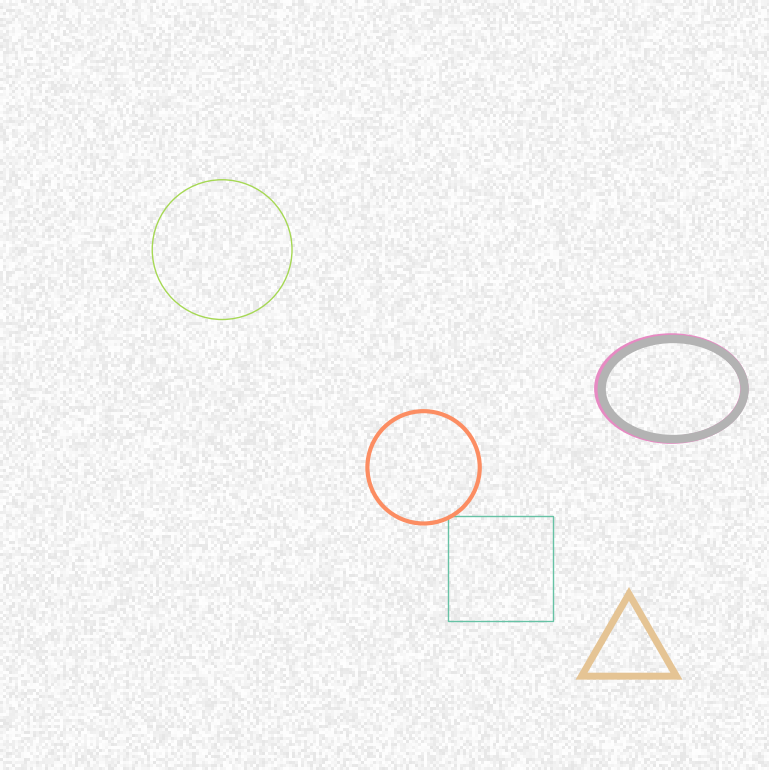[{"shape": "square", "thickness": 0.5, "radius": 0.34, "center": [0.649, 0.261]}, {"shape": "circle", "thickness": 1.5, "radius": 0.36, "center": [0.55, 0.393]}, {"shape": "oval", "thickness": 3, "radius": 0.47, "center": [0.872, 0.495]}, {"shape": "circle", "thickness": 0.5, "radius": 0.45, "center": [0.288, 0.676]}, {"shape": "triangle", "thickness": 2.5, "radius": 0.36, "center": [0.817, 0.157]}, {"shape": "oval", "thickness": 3, "radius": 0.46, "center": [0.874, 0.495]}]